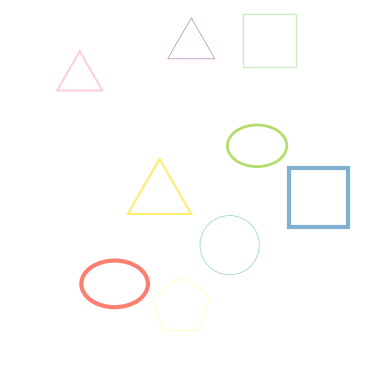[{"shape": "circle", "thickness": 0.5, "radius": 0.38, "center": [0.596, 0.363]}, {"shape": "pentagon", "thickness": 0.5, "radius": 0.39, "center": [0.469, 0.205]}, {"shape": "oval", "thickness": 3, "radius": 0.43, "center": [0.298, 0.263]}, {"shape": "square", "thickness": 3, "radius": 0.39, "center": [0.827, 0.486]}, {"shape": "oval", "thickness": 2, "radius": 0.39, "center": [0.668, 0.621]}, {"shape": "triangle", "thickness": 1.5, "radius": 0.34, "center": [0.207, 0.799]}, {"shape": "triangle", "thickness": 0.5, "radius": 0.35, "center": [0.497, 0.883]}, {"shape": "square", "thickness": 1, "radius": 0.34, "center": [0.7, 0.895]}, {"shape": "triangle", "thickness": 1.5, "radius": 0.48, "center": [0.414, 0.492]}]